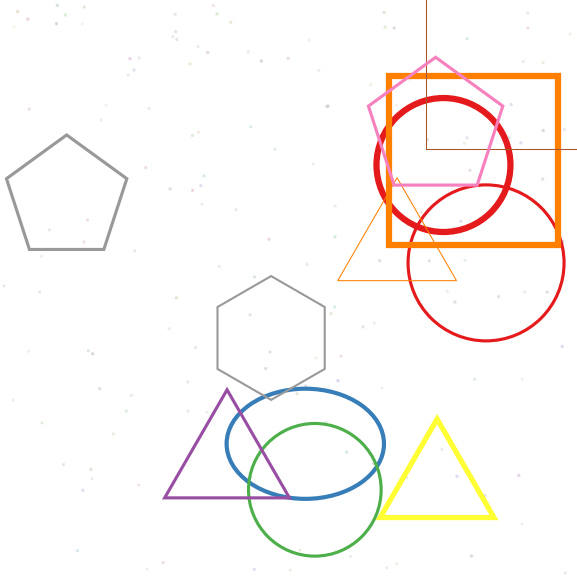[{"shape": "circle", "thickness": 1.5, "radius": 0.68, "center": [0.842, 0.544]}, {"shape": "circle", "thickness": 3, "radius": 0.58, "center": [0.768, 0.713]}, {"shape": "oval", "thickness": 2, "radius": 0.68, "center": [0.529, 0.231]}, {"shape": "circle", "thickness": 1.5, "radius": 0.57, "center": [0.545, 0.151]}, {"shape": "triangle", "thickness": 1.5, "radius": 0.62, "center": [0.393, 0.199]}, {"shape": "square", "thickness": 3, "radius": 0.73, "center": [0.82, 0.722]}, {"shape": "triangle", "thickness": 0.5, "radius": 0.59, "center": [0.688, 0.572]}, {"shape": "triangle", "thickness": 2.5, "radius": 0.57, "center": [0.757, 0.16]}, {"shape": "square", "thickness": 0.5, "radius": 0.7, "center": [0.877, 0.881]}, {"shape": "pentagon", "thickness": 1.5, "radius": 0.61, "center": [0.754, 0.778]}, {"shape": "hexagon", "thickness": 1, "radius": 0.54, "center": [0.469, 0.414]}, {"shape": "pentagon", "thickness": 1.5, "radius": 0.55, "center": [0.115, 0.656]}]